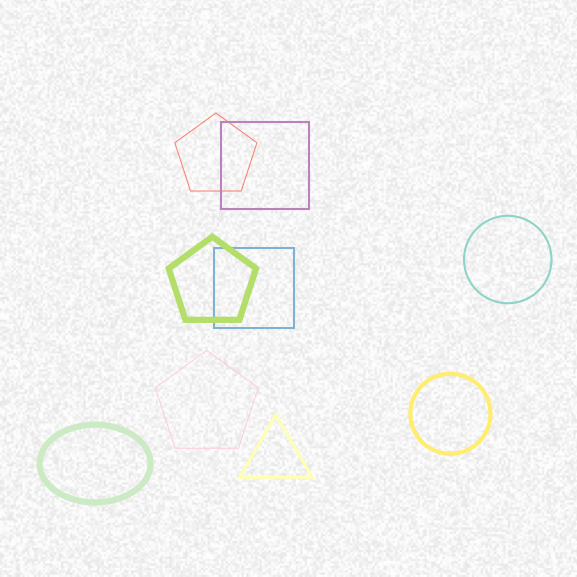[{"shape": "circle", "thickness": 1, "radius": 0.38, "center": [0.879, 0.55]}, {"shape": "triangle", "thickness": 1.5, "radius": 0.36, "center": [0.478, 0.209]}, {"shape": "pentagon", "thickness": 0.5, "radius": 0.37, "center": [0.374, 0.729]}, {"shape": "square", "thickness": 1, "radius": 0.35, "center": [0.439, 0.501]}, {"shape": "pentagon", "thickness": 3, "radius": 0.4, "center": [0.368, 0.51]}, {"shape": "pentagon", "thickness": 0.5, "radius": 0.47, "center": [0.358, 0.299]}, {"shape": "square", "thickness": 1, "radius": 0.38, "center": [0.459, 0.713]}, {"shape": "oval", "thickness": 3, "radius": 0.48, "center": [0.165, 0.196]}, {"shape": "circle", "thickness": 2, "radius": 0.35, "center": [0.78, 0.283]}]